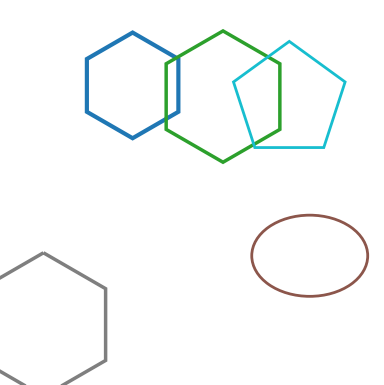[{"shape": "hexagon", "thickness": 3, "radius": 0.69, "center": [0.344, 0.778]}, {"shape": "hexagon", "thickness": 2.5, "radius": 0.85, "center": [0.579, 0.749]}, {"shape": "oval", "thickness": 2, "radius": 0.75, "center": [0.805, 0.336]}, {"shape": "hexagon", "thickness": 2.5, "radius": 0.93, "center": [0.113, 0.157]}, {"shape": "pentagon", "thickness": 2, "radius": 0.76, "center": [0.751, 0.74]}]